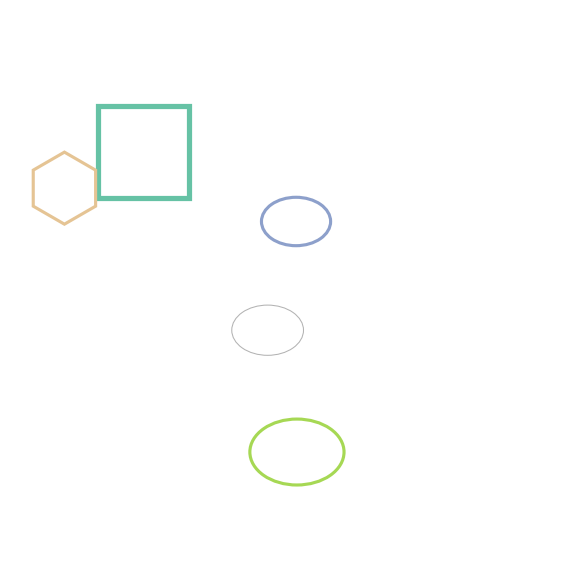[{"shape": "square", "thickness": 2.5, "radius": 0.4, "center": [0.249, 0.736]}, {"shape": "oval", "thickness": 1.5, "radius": 0.3, "center": [0.513, 0.616]}, {"shape": "oval", "thickness": 1.5, "radius": 0.41, "center": [0.514, 0.216]}, {"shape": "hexagon", "thickness": 1.5, "radius": 0.31, "center": [0.112, 0.673]}, {"shape": "oval", "thickness": 0.5, "radius": 0.31, "center": [0.463, 0.427]}]